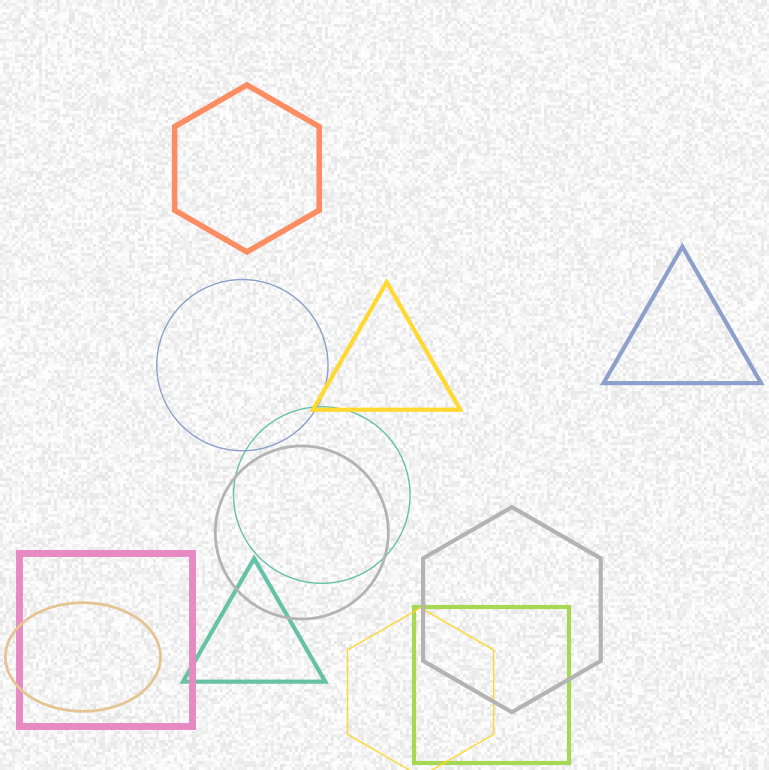[{"shape": "circle", "thickness": 0.5, "radius": 0.57, "center": [0.418, 0.357]}, {"shape": "triangle", "thickness": 1.5, "radius": 0.53, "center": [0.33, 0.168]}, {"shape": "hexagon", "thickness": 2, "radius": 0.54, "center": [0.321, 0.781]}, {"shape": "triangle", "thickness": 1.5, "radius": 0.59, "center": [0.886, 0.562]}, {"shape": "circle", "thickness": 0.5, "radius": 0.56, "center": [0.315, 0.526]}, {"shape": "square", "thickness": 2.5, "radius": 0.56, "center": [0.137, 0.169]}, {"shape": "square", "thickness": 1.5, "radius": 0.5, "center": [0.638, 0.11]}, {"shape": "triangle", "thickness": 1.5, "radius": 0.55, "center": [0.502, 0.523]}, {"shape": "hexagon", "thickness": 0.5, "radius": 0.55, "center": [0.546, 0.101]}, {"shape": "oval", "thickness": 1, "radius": 0.5, "center": [0.108, 0.147]}, {"shape": "circle", "thickness": 1, "radius": 0.56, "center": [0.392, 0.308]}, {"shape": "hexagon", "thickness": 1.5, "radius": 0.67, "center": [0.665, 0.208]}]